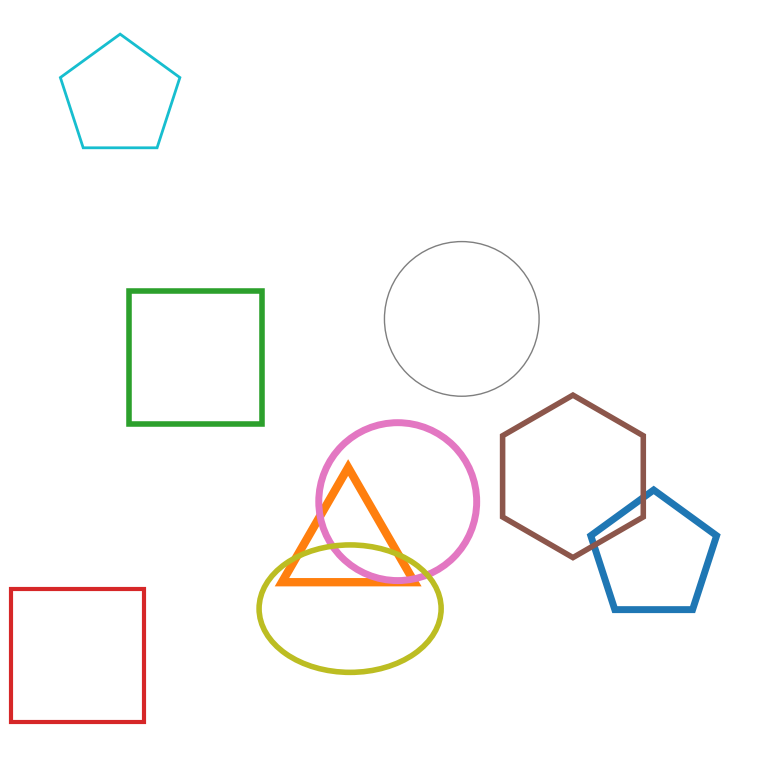[{"shape": "pentagon", "thickness": 2.5, "radius": 0.43, "center": [0.849, 0.278]}, {"shape": "triangle", "thickness": 3, "radius": 0.5, "center": [0.452, 0.294]}, {"shape": "square", "thickness": 2, "radius": 0.43, "center": [0.254, 0.536]}, {"shape": "square", "thickness": 1.5, "radius": 0.43, "center": [0.101, 0.149]}, {"shape": "hexagon", "thickness": 2, "radius": 0.53, "center": [0.744, 0.381]}, {"shape": "circle", "thickness": 2.5, "radius": 0.51, "center": [0.517, 0.349]}, {"shape": "circle", "thickness": 0.5, "radius": 0.5, "center": [0.6, 0.586]}, {"shape": "oval", "thickness": 2, "radius": 0.59, "center": [0.455, 0.21]}, {"shape": "pentagon", "thickness": 1, "radius": 0.41, "center": [0.156, 0.874]}]